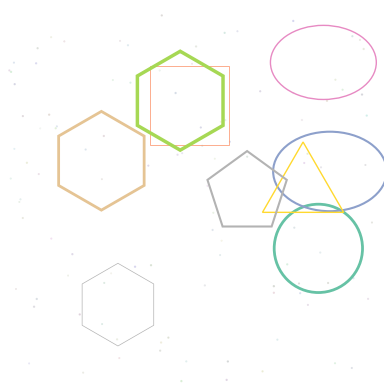[{"shape": "circle", "thickness": 2, "radius": 0.57, "center": [0.827, 0.355]}, {"shape": "square", "thickness": 0.5, "radius": 0.52, "center": [0.492, 0.726]}, {"shape": "oval", "thickness": 1.5, "radius": 0.74, "center": [0.857, 0.555]}, {"shape": "oval", "thickness": 1, "radius": 0.69, "center": [0.84, 0.838]}, {"shape": "hexagon", "thickness": 2.5, "radius": 0.64, "center": [0.468, 0.738]}, {"shape": "triangle", "thickness": 1, "radius": 0.61, "center": [0.787, 0.509]}, {"shape": "hexagon", "thickness": 2, "radius": 0.64, "center": [0.263, 0.582]}, {"shape": "pentagon", "thickness": 1.5, "radius": 0.54, "center": [0.642, 0.499]}, {"shape": "hexagon", "thickness": 0.5, "radius": 0.54, "center": [0.306, 0.209]}]